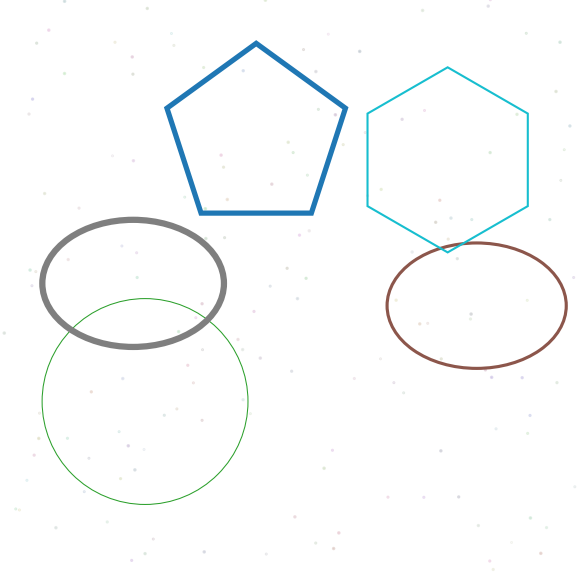[{"shape": "pentagon", "thickness": 2.5, "radius": 0.81, "center": [0.444, 0.762]}, {"shape": "circle", "thickness": 0.5, "radius": 0.89, "center": [0.251, 0.304]}, {"shape": "oval", "thickness": 1.5, "radius": 0.78, "center": [0.825, 0.47]}, {"shape": "oval", "thickness": 3, "radius": 0.79, "center": [0.231, 0.508]}, {"shape": "hexagon", "thickness": 1, "radius": 0.8, "center": [0.775, 0.722]}]